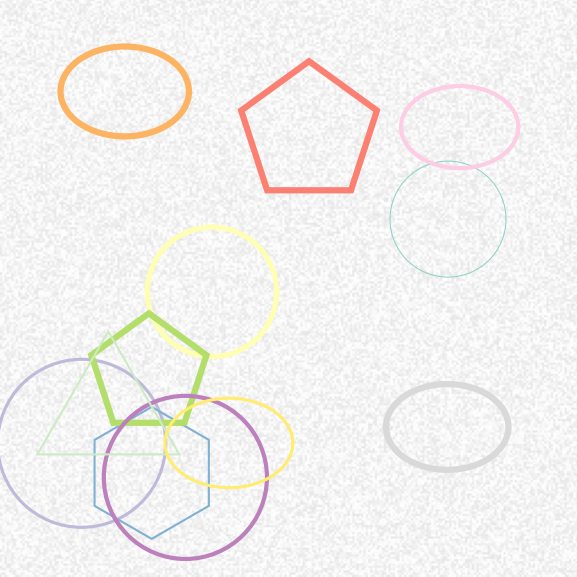[{"shape": "circle", "thickness": 0.5, "radius": 0.5, "center": [0.776, 0.62]}, {"shape": "circle", "thickness": 2.5, "radius": 0.56, "center": [0.367, 0.494]}, {"shape": "circle", "thickness": 1.5, "radius": 0.73, "center": [0.141, 0.231]}, {"shape": "pentagon", "thickness": 3, "radius": 0.62, "center": [0.535, 0.77]}, {"shape": "hexagon", "thickness": 1, "radius": 0.57, "center": [0.263, 0.18]}, {"shape": "oval", "thickness": 3, "radius": 0.56, "center": [0.216, 0.841]}, {"shape": "pentagon", "thickness": 3, "radius": 0.52, "center": [0.258, 0.352]}, {"shape": "oval", "thickness": 2, "radius": 0.51, "center": [0.796, 0.779]}, {"shape": "oval", "thickness": 3, "radius": 0.53, "center": [0.774, 0.26]}, {"shape": "circle", "thickness": 2, "radius": 0.71, "center": [0.321, 0.172]}, {"shape": "triangle", "thickness": 1, "radius": 0.71, "center": [0.188, 0.283]}, {"shape": "oval", "thickness": 1.5, "radius": 0.55, "center": [0.396, 0.232]}]